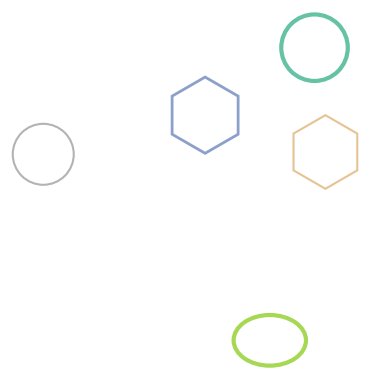[{"shape": "circle", "thickness": 3, "radius": 0.43, "center": [0.817, 0.876]}, {"shape": "hexagon", "thickness": 2, "radius": 0.5, "center": [0.533, 0.701]}, {"shape": "oval", "thickness": 3, "radius": 0.47, "center": [0.701, 0.116]}, {"shape": "hexagon", "thickness": 1.5, "radius": 0.48, "center": [0.845, 0.605]}, {"shape": "circle", "thickness": 1.5, "radius": 0.4, "center": [0.112, 0.599]}]